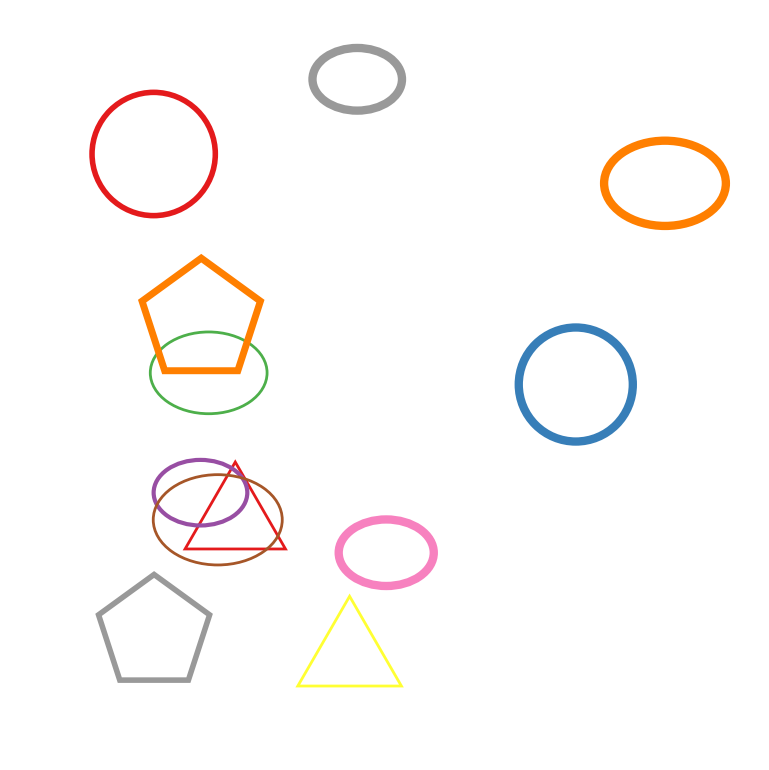[{"shape": "triangle", "thickness": 1, "radius": 0.38, "center": [0.306, 0.325]}, {"shape": "circle", "thickness": 2, "radius": 0.4, "center": [0.2, 0.8]}, {"shape": "circle", "thickness": 3, "radius": 0.37, "center": [0.748, 0.501]}, {"shape": "oval", "thickness": 1, "radius": 0.38, "center": [0.271, 0.516]}, {"shape": "oval", "thickness": 1.5, "radius": 0.3, "center": [0.26, 0.36]}, {"shape": "oval", "thickness": 3, "radius": 0.4, "center": [0.864, 0.762]}, {"shape": "pentagon", "thickness": 2.5, "radius": 0.4, "center": [0.261, 0.584]}, {"shape": "triangle", "thickness": 1, "radius": 0.39, "center": [0.454, 0.148]}, {"shape": "oval", "thickness": 1, "radius": 0.42, "center": [0.283, 0.325]}, {"shape": "oval", "thickness": 3, "radius": 0.31, "center": [0.502, 0.282]}, {"shape": "oval", "thickness": 3, "radius": 0.29, "center": [0.464, 0.897]}, {"shape": "pentagon", "thickness": 2, "radius": 0.38, "center": [0.2, 0.178]}]